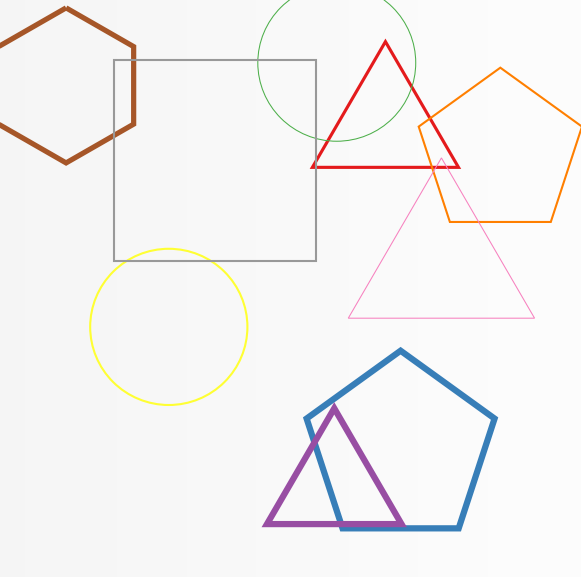[{"shape": "triangle", "thickness": 1.5, "radius": 0.73, "center": [0.663, 0.782]}, {"shape": "pentagon", "thickness": 3, "radius": 0.85, "center": [0.689, 0.222]}, {"shape": "circle", "thickness": 0.5, "radius": 0.68, "center": [0.579, 0.89]}, {"shape": "triangle", "thickness": 3, "radius": 0.67, "center": [0.575, 0.158]}, {"shape": "pentagon", "thickness": 1, "radius": 0.74, "center": [0.861, 0.734]}, {"shape": "circle", "thickness": 1, "radius": 0.68, "center": [0.29, 0.433]}, {"shape": "hexagon", "thickness": 2.5, "radius": 0.67, "center": [0.114, 0.851]}, {"shape": "triangle", "thickness": 0.5, "radius": 0.93, "center": [0.759, 0.541]}, {"shape": "square", "thickness": 1, "radius": 0.87, "center": [0.37, 0.721]}]